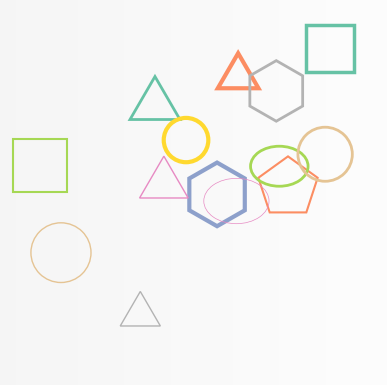[{"shape": "triangle", "thickness": 2, "radius": 0.37, "center": [0.4, 0.727]}, {"shape": "square", "thickness": 2.5, "radius": 0.31, "center": [0.853, 0.874]}, {"shape": "triangle", "thickness": 3, "radius": 0.3, "center": [0.615, 0.801]}, {"shape": "pentagon", "thickness": 1.5, "radius": 0.4, "center": [0.743, 0.513]}, {"shape": "hexagon", "thickness": 3, "radius": 0.41, "center": [0.56, 0.495]}, {"shape": "triangle", "thickness": 1, "radius": 0.36, "center": [0.423, 0.522]}, {"shape": "oval", "thickness": 0.5, "radius": 0.42, "center": [0.61, 0.478]}, {"shape": "oval", "thickness": 2, "radius": 0.37, "center": [0.721, 0.568]}, {"shape": "square", "thickness": 1.5, "radius": 0.35, "center": [0.103, 0.57]}, {"shape": "circle", "thickness": 3, "radius": 0.29, "center": [0.48, 0.636]}, {"shape": "circle", "thickness": 1, "radius": 0.39, "center": [0.157, 0.344]}, {"shape": "circle", "thickness": 2, "radius": 0.35, "center": [0.839, 0.599]}, {"shape": "hexagon", "thickness": 2, "radius": 0.39, "center": [0.713, 0.764]}, {"shape": "triangle", "thickness": 1, "radius": 0.3, "center": [0.362, 0.183]}]